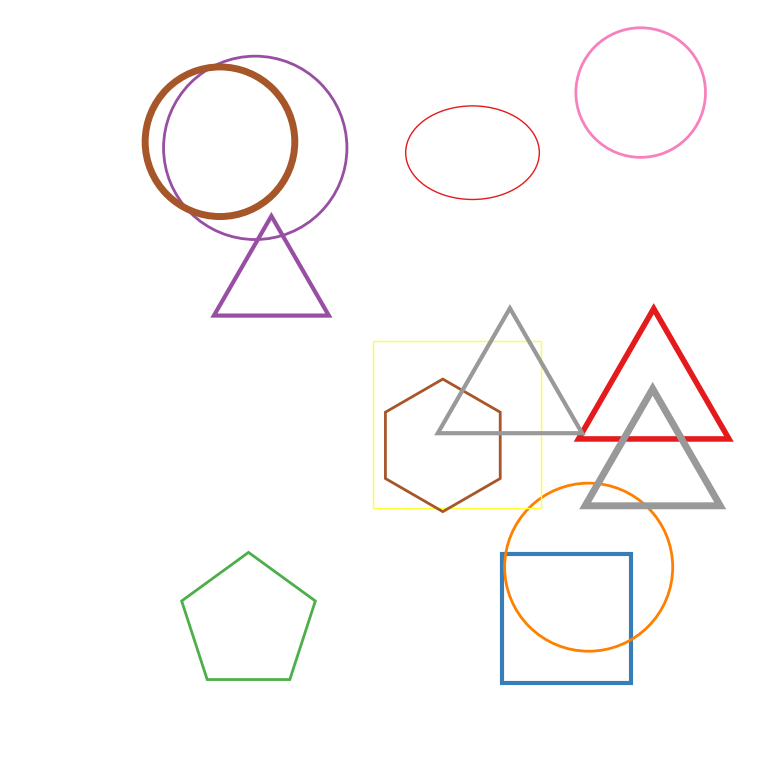[{"shape": "oval", "thickness": 0.5, "radius": 0.43, "center": [0.614, 0.802]}, {"shape": "triangle", "thickness": 2, "radius": 0.56, "center": [0.849, 0.486]}, {"shape": "square", "thickness": 1.5, "radius": 0.42, "center": [0.736, 0.197]}, {"shape": "pentagon", "thickness": 1, "radius": 0.46, "center": [0.323, 0.191]}, {"shape": "triangle", "thickness": 1.5, "radius": 0.43, "center": [0.352, 0.633]}, {"shape": "circle", "thickness": 1, "radius": 0.6, "center": [0.331, 0.808]}, {"shape": "circle", "thickness": 1, "radius": 0.55, "center": [0.764, 0.263]}, {"shape": "square", "thickness": 0.5, "radius": 0.54, "center": [0.593, 0.449]}, {"shape": "circle", "thickness": 2.5, "radius": 0.49, "center": [0.286, 0.816]}, {"shape": "hexagon", "thickness": 1, "radius": 0.43, "center": [0.575, 0.422]}, {"shape": "circle", "thickness": 1, "radius": 0.42, "center": [0.832, 0.88]}, {"shape": "triangle", "thickness": 1.5, "radius": 0.54, "center": [0.662, 0.492]}, {"shape": "triangle", "thickness": 2.5, "radius": 0.51, "center": [0.848, 0.394]}]